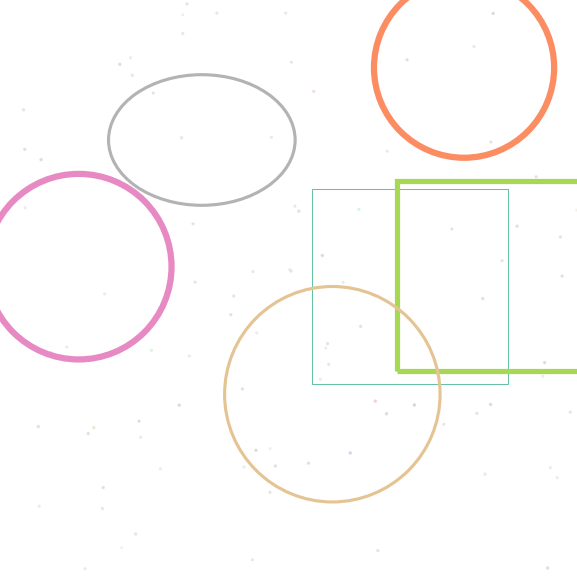[{"shape": "square", "thickness": 0.5, "radius": 0.85, "center": [0.71, 0.503]}, {"shape": "circle", "thickness": 3, "radius": 0.78, "center": [0.804, 0.882]}, {"shape": "circle", "thickness": 3, "radius": 0.8, "center": [0.136, 0.537]}, {"shape": "square", "thickness": 2.5, "radius": 0.82, "center": [0.851, 0.521]}, {"shape": "circle", "thickness": 1.5, "radius": 0.93, "center": [0.575, 0.316]}, {"shape": "oval", "thickness": 1.5, "radius": 0.81, "center": [0.349, 0.757]}]